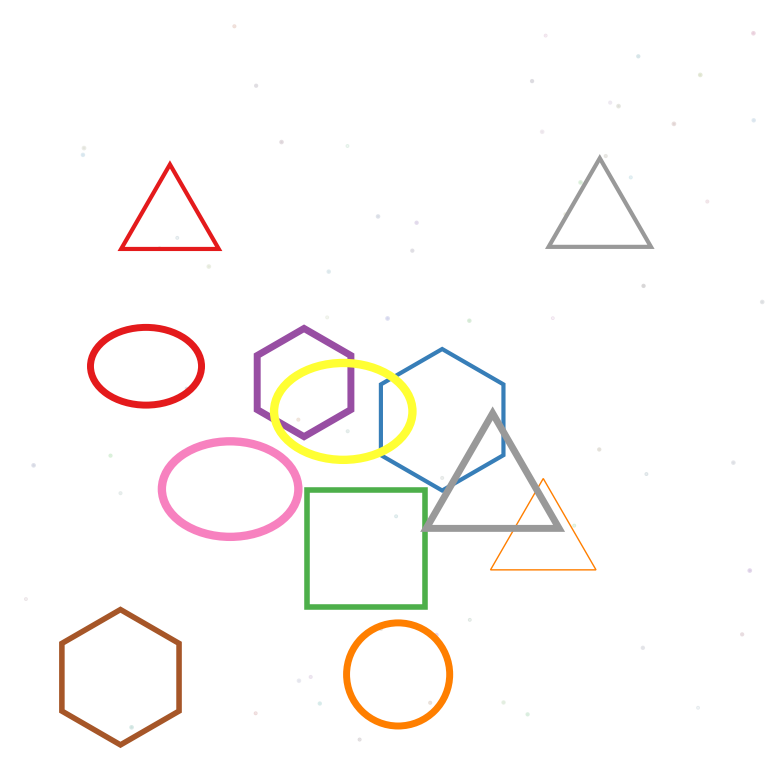[{"shape": "triangle", "thickness": 1.5, "radius": 0.37, "center": [0.221, 0.713]}, {"shape": "oval", "thickness": 2.5, "radius": 0.36, "center": [0.19, 0.524]}, {"shape": "hexagon", "thickness": 1.5, "radius": 0.46, "center": [0.574, 0.455]}, {"shape": "square", "thickness": 2, "radius": 0.38, "center": [0.475, 0.288]}, {"shape": "hexagon", "thickness": 2.5, "radius": 0.35, "center": [0.395, 0.503]}, {"shape": "triangle", "thickness": 0.5, "radius": 0.4, "center": [0.706, 0.299]}, {"shape": "circle", "thickness": 2.5, "radius": 0.33, "center": [0.517, 0.124]}, {"shape": "oval", "thickness": 3, "radius": 0.45, "center": [0.446, 0.466]}, {"shape": "hexagon", "thickness": 2, "radius": 0.44, "center": [0.156, 0.12]}, {"shape": "oval", "thickness": 3, "radius": 0.44, "center": [0.299, 0.365]}, {"shape": "triangle", "thickness": 2.5, "radius": 0.5, "center": [0.64, 0.364]}, {"shape": "triangle", "thickness": 1.5, "radius": 0.38, "center": [0.779, 0.718]}]